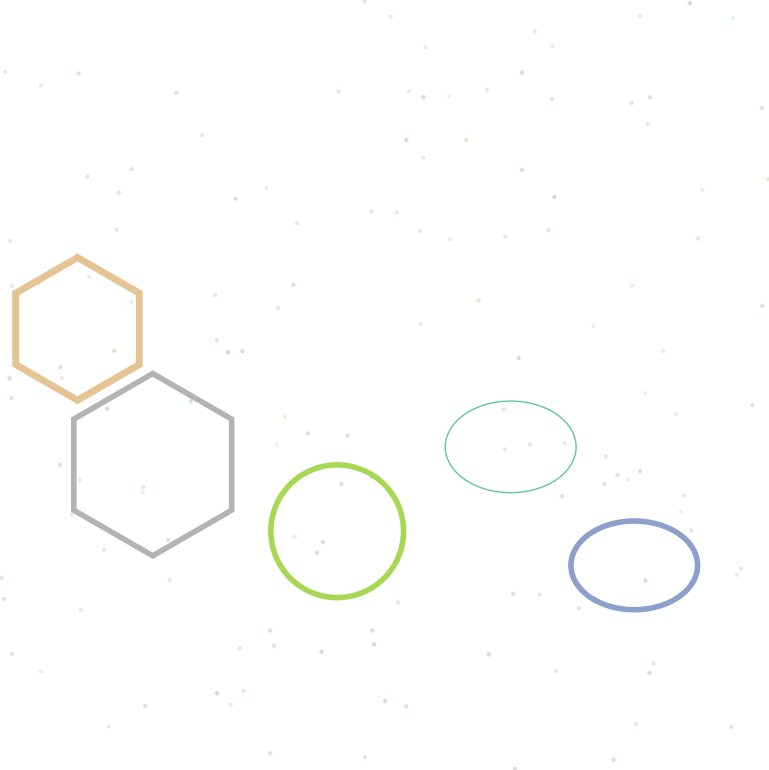[{"shape": "oval", "thickness": 0.5, "radius": 0.42, "center": [0.663, 0.42]}, {"shape": "oval", "thickness": 2, "radius": 0.41, "center": [0.824, 0.266]}, {"shape": "circle", "thickness": 2, "radius": 0.43, "center": [0.438, 0.31]}, {"shape": "hexagon", "thickness": 2.5, "radius": 0.46, "center": [0.101, 0.573]}, {"shape": "hexagon", "thickness": 2, "radius": 0.59, "center": [0.198, 0.397]}]